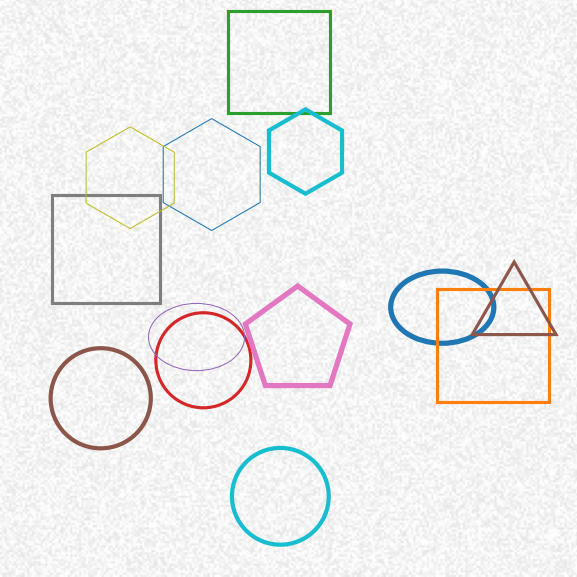[{"shape": "hexagon", "thickness": 0.5, "radius": 0.48, "center": [0.367, 0.697]}, {"shape": "oval", "thickness": 2.5, "radius": 0.45, "center": [0.766, 0.467]}, {"shape": "square", "thickness": 1.5, "radius": 0.49, "center": [0.854, 0.401]}, {"shape": "square", "thickness": 1.5, "radius": 0.44, "center": [0.483, 0.892]}, {"shape": "circle", "thickness": 1.5, "radius": 0.41, "center": [0.352, 0.375]}, {"shape": "oval", "thickness": 0.5, "radius": 0.42, "center": [0.34, 0.416]}, {"shape": "triangle", "thickness": 1.5, "radius": 0.42, "center": [0.89, 0.462]}, {"shape": "circle", "thickness": 2, "radius": 0.43, "center": [0.174, 0.31]}, {"shape": "pentagon", "thickness": 2.5, "radius": 0.48, "center": [0.515, 0.409]}, {"shape": "square", "thickness": 1.5, "radius": 0.47, "center": [0.184, 0.568]}, {"shape": "hexagon", "thickness": 0.5, "radius": 0.44, "center": [0.225, 0.691]}, {"shape": "hexagon", "thickness": 2, "radius": 0.37, "center": [0.529, 0.737]}, {"shape": "circle", "thickness": 2, "radius": 0.42, "center": [0.485, 0.14]}]